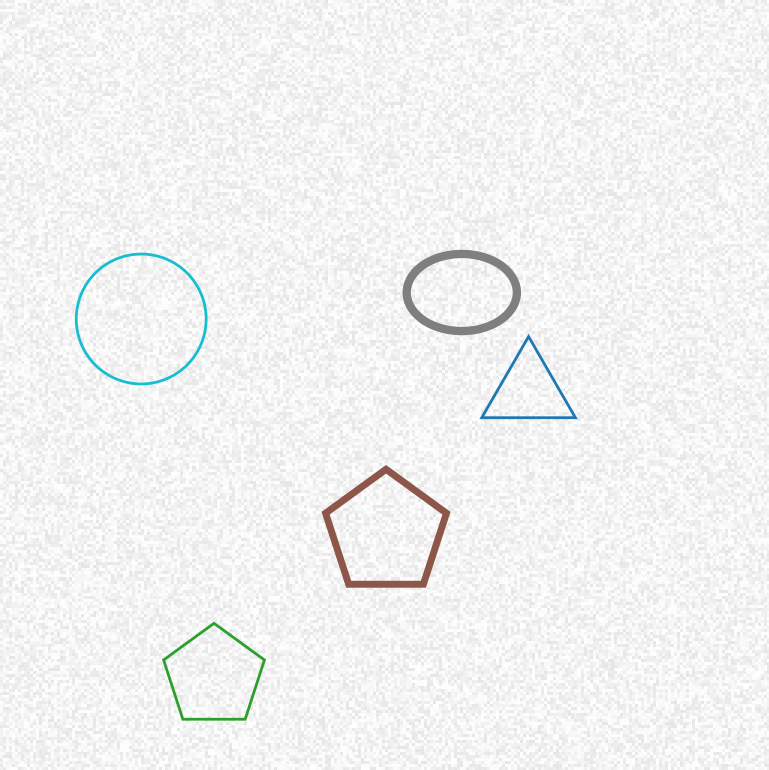[{"shape": "triangle", "thickness": 1, "radius": 0.35, "center": [0.686, 0.493]}, {"shape": "pentagon", "thickness": 1, "radius": 0.34, "center": [0.278, 0.122]}, {"shape": "pentagon", "thickness": 2.5, "radius": 0.41, "center": [0.501, 0.308]}, {"shape": "oval", "thickness": 3, "radius": 0.36, "center": [0.6, 0.62]}, {"shape": "circle", "thickness": 1, "radius": 0.42, "center": [0.183, 0.586]}]